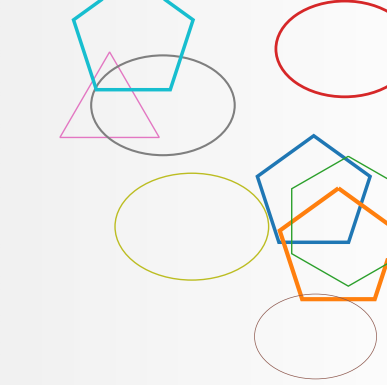[{"shape": "pentagon", "thickness": 2.5, "radius": 0.76, "center": [0.81, 0.494]}, {"shape": "pentagon", "thickness": 3, "radius": 0.8, "center": [0.873, 0.352]}, {"shape": "hexagon", "thickness": 1, "radius": 0.84, "center": [0.899, 0.425]}, {"shape": "oval", "thickness": 2, "radius": 0.89, "center": [0.89, 0.873]}, {"shape": "oval", "thickness": 0.5, "radius": 0.79, "center": [0.814, 0.126]}, {"shape": "triangle", "thickness": 1, "radius": 0.74, "center": [0.283, 0.717]}, {"shape": "oval", "thickness": 1.5, "radius": 0.93, "center": [0.421, 0.727]}, {"shape": "oval", "thickness": 1, "radius": 0.99, "center": [0.495, 0.411]}, {"shape": "pentagon", "thickness": 2.5, "radius": 0.81, "center": [0.344, 0.898]}]